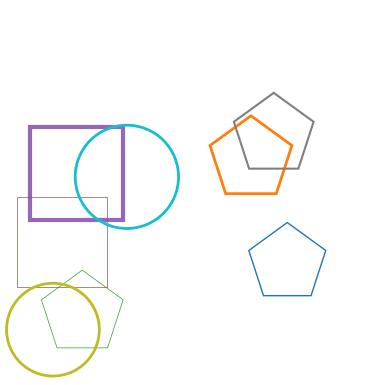[{"shape": "pentagon", "thickness": 1, "radius": 0.53, "center": [0.746, 0.317]}, {"shape": "pentagon", "thickness": 2, "radius": 0.56, "center": [0.652, 0.587]}, {"shape": "pentagon", "thickness": 0.5, "radius": 0.56, "center": [0.214, 0.187]}, {"shape": "square", "thickness": 3, "radius": 0.6, "center": [0.199, 0.55]}, {"shape": "square", "thickness": 0.5, "radius": 0.58, "center": [0.162, 0.371]}, {"shape": "pentagon", "thickness": 1.5, "radius": 0.54, "center": [0.711, 0.65]}, {"shape": "circle", "thickness": 2, "radius": 0.6, "center": [0.137, 0.144]}, {"shape": "circle", "thickness": 2, "radius": 0.67, "center": [0.33, 0.541]}]